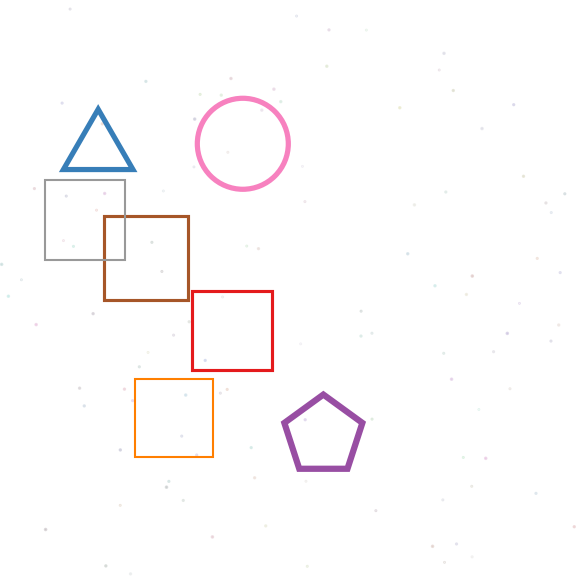[{"shape": "square", "thickness": 1.5, "radius": 0.34, "center": [0.401, 0.427]}, {"shape": "triangle", "thickness": 2.5, "radius": 0.35, "center": [0.17, 0.74]}, {"shape": "pentagon", "thickness": 3, "radius": 0.36, "center": [0.56, 0.245]}, {"shape": "square", "thickness": 1, "radius": 0.34, "center": [0.302, 0.275]}, {"shape": "square", "thickness": 1.5, "radius": 0.36, "center": [0.253, 0.552]}, {"shape": "circle", "thickness": 2.5, "radius": 0.39, "center": [0.42, 0.75]}, {"shape": "square", "thickness": 1, "radius": 0.35, "center": [0.148, 0.618]}]